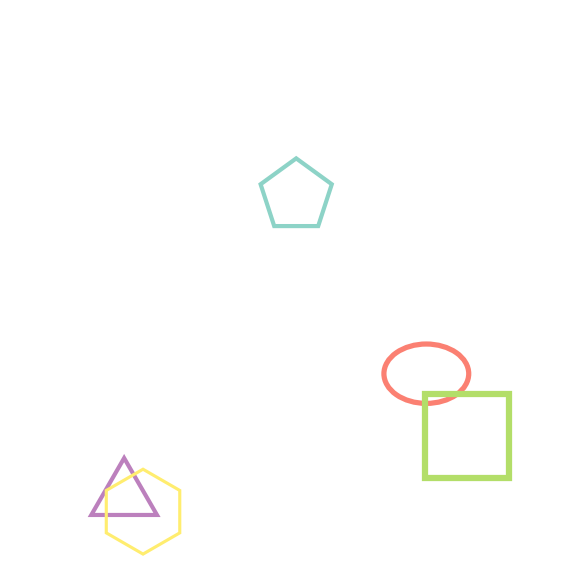[{"shape": "pentagon", "thickness": 2, "radius": 0.32, "center": [0.513, 0.66]}, {"shape": "oval", "thickness": 2.5, "radius": 0.37, "center": [0.738, 0.352]}, {"shape": "square", "thickness": 3, "radius": 0.36, "center": [0.809, 0.244]}, {"shape": "triangle", "thickness": 2, "radius": 0.33, "center": [0.215, 0.14]}, {"shape": "hexagon", "thickness": 1.5, "radius": 0.37, "center": [0.248, 0.113]}]